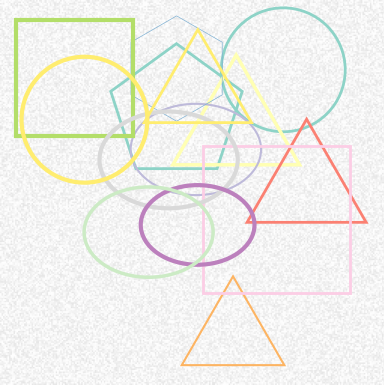[{"shape": "pentagon", "thickness": 2, "radius": 0.9, "center": [0.458, 0.707]}, {"shape": "circle", "thickness": 2, "radius": 0.8, "center": [0.736, 0.819]}, {"shape": "triangle", "thickness": 2.5, "radius": 0.95, "center": [0.613, 0.667]}, {"shape": "oval", "thickness": 1.5, "radius": 0.85, "center": [0.509, 0.612]}, {"shape": "triangle", "thickness": 2, "radius": 0.89, "center": [0.796, 0.512]}, {"shape": "hexagon", "thickness": 0.5, "radius": 0.68, "center": [0.459, 0.822]}, {"shape": "triangle", "thickness": 1.5, "radius": 0.77, "center": [0.605, 0.128]}, {"shape": "square", "thickness": 3, "radius": 0.76, "center": [0.194, 0.797]}, {"shape": "square", "thickness": 2, "radius": 0.95, "center": [0.718, 0.431]}, {"shape": "oval", "thickness": 3, "radius": 0.9, "center": [0.438, 0.585]}, {"shape": "oval", "thickness": 3, "radius": 0.74, "center": [0.513, 0.416]}, {"shape": "oval", "thickness": 2.5, "radius": 0.84, "center": [0.386, 0.397]}, {"shape": "circle", "thickness": 3, "radius": 0.82, "center": [0.219, 0.689]}, {"shape": "triangle", "thickness": 2, "radius": 0.8, "center": [0.514, 0.762]}]